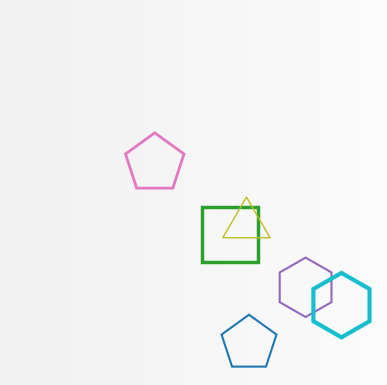[{"shape": "pentagon", "thickness": 1.5, "radius": 0.37, "center": [0.643, 0.108]}, {"shape": "square", "thickness": 2.5, "radius": 0.36, "center": [0.594, 0.391]}, {"shape": "hexagon", "thickness": 1.5, "radius": 0.39, "center": [0.789, 0.254]}, {"shape": "pentagon", "thickness": 2, "radius": 0.4, "center": [0.399, 0.576]}, {"shape": "triangle", "thickness": 1, "radius": 0.35, "center": [0.636, 0.418]}, {"shape": "hexagon", "thickness": 3, "radius": 0.42, "center": [0.881, 0.207]}]